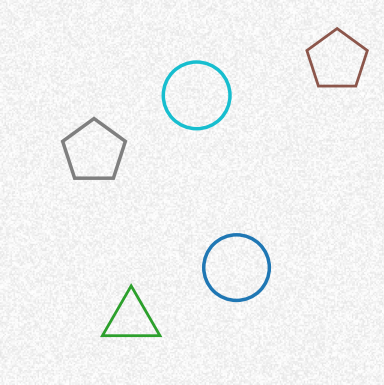[{"shape": "circle", "thickness": 2.5, "radius": 0.43, "center": [0.614, 0.305]}, {"shape": "triangle", "thickness": 2, "radius": 0.43, "center": [0.341, 0.171]}, {"shape": "pentagon", "thickness": 2, "radius": 0.41, "center": [0.876, 0.843]}, {"shape": "pentagon", "thickness": 2.5, "radius": 0.43, "center": [0.244, 0.606]}, {"shape": "circle", "thickness": 2.5, "radius": 0.43, "center": [0.511, 0.752]}]